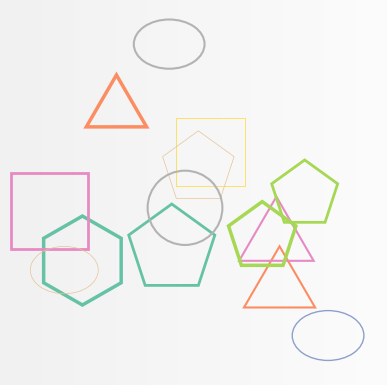[{"shape": "pentagon", "thickness": 2, "radius": 0.58, "center": [0.443, 0.353]}, {"shape": "hexagon", "thickness": 2.5, "radius": 0.58, "center": [0.213, 0.323]}, {"shape": "triangle", "thickness": 1.5, "radius": 0.53, "center": [0.721, 0.254]}, {"shape": "triangle", "thickness": 2.5, "radius": 0.45, "center": [0.3, 0.715]}, {"shape": "oval", "thickness": 1, "radius": 0.46, "center": [0.847, 0.129]}, {"shape": "triangle", "thickness": 1.5, "radius": 0.56, "center": [0.713, 0.378]}, {"shape": "square", "thickness": 2, "radius": 0.49, "center": [0.128, 0.451]}, {"shape": "pentagon", "thickness": 2, "radius": 0.45, "center": [0.786, 0.495]}, {"shape": "pentagon", "thickness": 2.5, "radius": 0.46, "center": [0.677, 0.385]}, {"shape": "square", "thickness": 0.5, "radius": 0.44, "center": [0.544, 0.605]}, {"shape": "pentagon", "thickness": 0.5, "radius": 0.48, "center": [0.512, 0.563]}, {"shape": "oval", "thickness": 0.5, "radius": 0.44, "center": [0.166, 0.298]}, {"shape": "oval", "thickness": 1.5, "radius": 0.46, "center": [0.437, 0.885]}, {"shape": "circle", "thickness": 1.5, "radius": 0.48, "center": [0.477, 0.46]}]